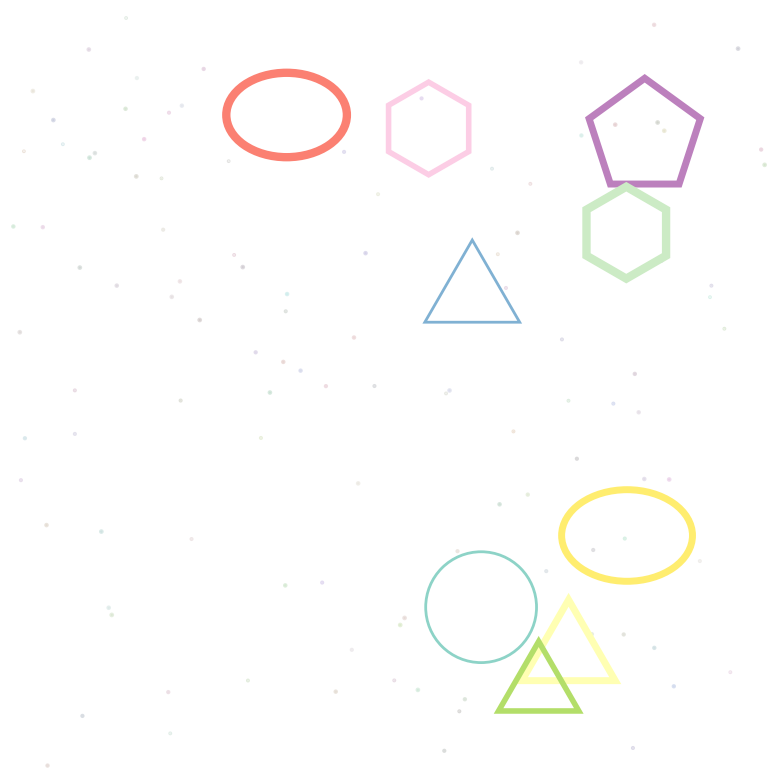[{"shape": "circle", "thickness": 1, "radius": 0.36, "center": [0.625, 0.211]}, {"shape": "triangle", "thickness": 2.5, "radius": 0.35, "center": [0.738, 0.151]}, {"shape": "oval", "thickness": 3, "radius": 0.39, "center": [0.372, 0.851]}, {"shape": "triangle", "thickness": 1, "radius": 0.36, "center": [0.613, 0.617]}, {"shape": "triangle", "thickness": 2, "radius": 0.3, "center": [0.7, 0.107]}, {"shape": "hexagon", "thickness": 2, "radius": 0.3, "center": [0.557, 0.833]}, {"shape": "pentagon", "thickness": 2.5, "radius": 0.38, "center": [0.837, 0.822]}, {"shape": "hexagon", "thickness": 3, "radius": 0.3, "center": [0.813, 0.698]}, {"shape": "oval", "thickness": 2.5, "radius": 0.42, "center": [0.814, 0.305]}]